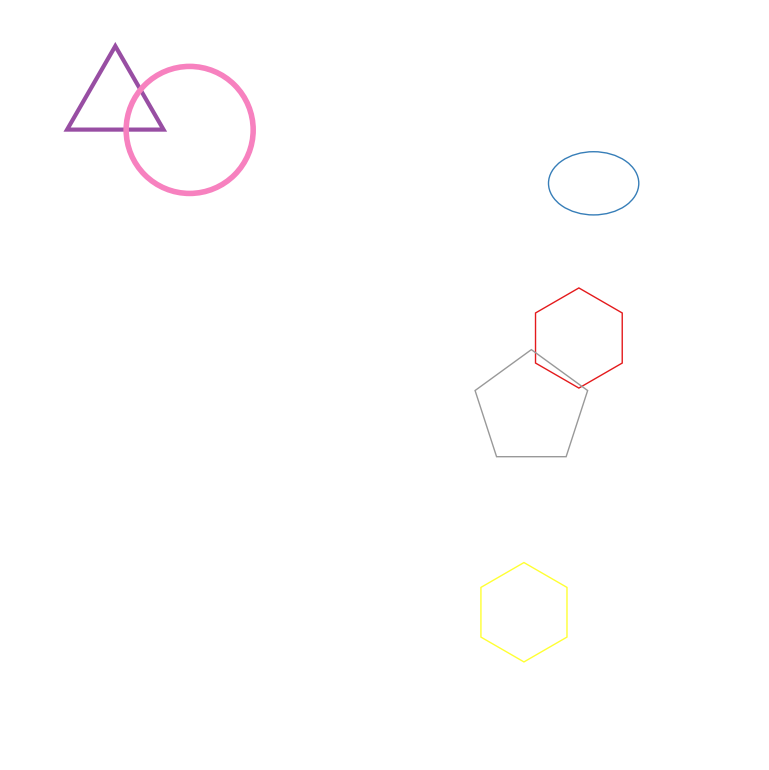[{"shape": "hexagon", "thickness": 0.5, "radius": 0.33, "center": [0.752, 0.561]}, {"shape": "oval", "thickness": 0.5, "radius": 0.29, "center": [0.771, 0.762]}, {"shape": "triangle", "thickness": 1.5, "radius": 0.36, "center": [0.15, 0.868]}, {"shape": "hexagon", "thickness": 0.5, "radius": 0.32, "center": [0.68, 0.205]}, {"shape": "circle", "thickness": 2, "radius": 0.41, "center": [0.246, 0.831]}, {"shape": "pentagon", "thickness": 0.5, "radius": 0.38, "center": [0.69, 0.469]}]